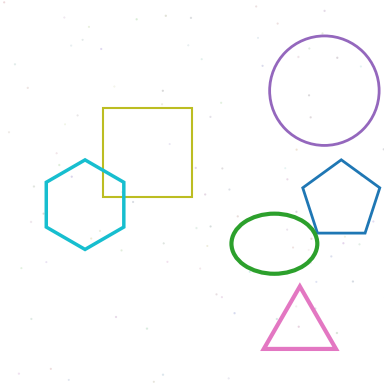[{"shape": "pentagon", "thickness": 2, "radius": 0.53, "center": [0.886, 0.48]}, {"shape": "oval", "thickness": 3, "radius": 0.56, "center": [0.713, 0.367]}, {"shape": "circle", "thickness": 2, "radius": 0.71, "center": [0.843, 0.764]}, {"shape": "triangle", "thickness": 3, "radius": 0.54, "center": [0.779, 0.148]}, {"shape": "square", "thickness": 1.5, "radius": 0.58, "center": [0.382, 0.603]}, {"shape": "hexagon", "thickness": 2.5, "radius": 0.58, "center": [0.221, 0.468]}]